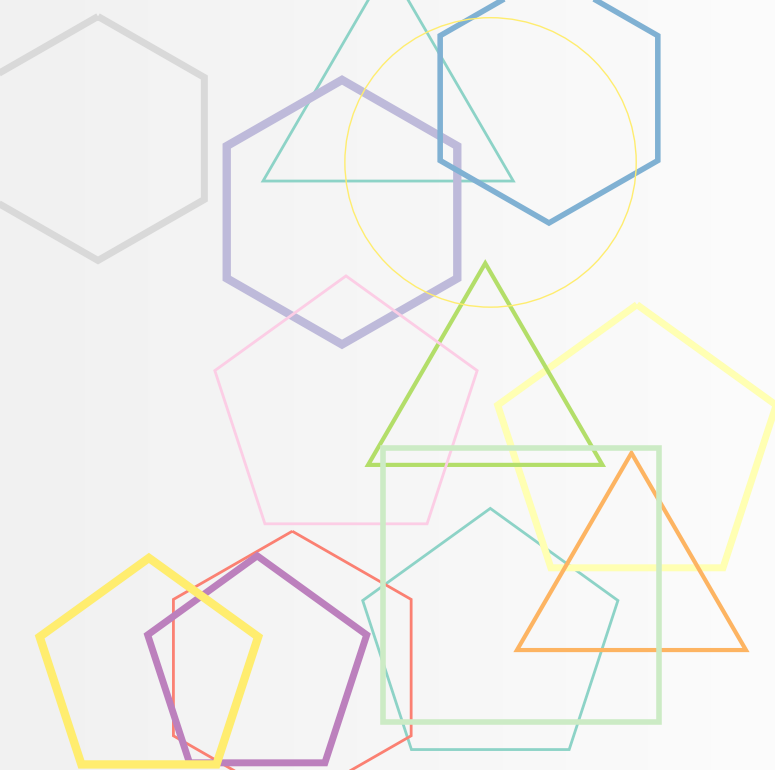[{"shape": "pentagon", "thickness": 1, "radius": 0.87, "center": [0.633, 0.167]}, {"shape": "triangle", "thickness": 1, "radius": 0.93, "center": [0.501, 0.858]}, {"shape": "pentagon", "thickness": 2.5, "radius": 0.94, "center": [0.822, 0.415]}, {"shape": "hexagon", "thickness": 3, "radius": 0.86, "center": [0.441, 0.724]}, {"shape": "hexagon", "thickness": 1, "radius": 0.89, "center": [0.377, 0.133]}, {"shape": "hexagon", "thickness": 2, "radius": 0.81, "center": [0.708, 0.873]}, {"shape": "triangle", "thickness": 1.5, "radius": 0.85, "center": [0.815, 0.241]}, {"shape": "triangle", "thickness": 1.5, "radius": 0.87, "center": [0.626, 0.484]}, {"shape": "pentagon", "thickness": 1, "radius": 0.89, "center": [0.446, 0.464]}, {"shape": "hexagon", "thickness": 2.5, "radius": 0.79, "center": [0.126, 0.82]}, {"shape": "pentagon", "thickness": 2.5, "radius": 0.74, "center": [0.332, 0.13]}, {"shape": "square", "thickness": 2, "radius": 0.89, "center": [0.672, 0.241]}, {"shape": "circle", "thickness": 0.5, "radius": 0.94, "center": [0.633, 0.789]}, {"shape": "pentagon", "thickness": 3, "radius": 0.74, "center": [0.192, 0.127]}]